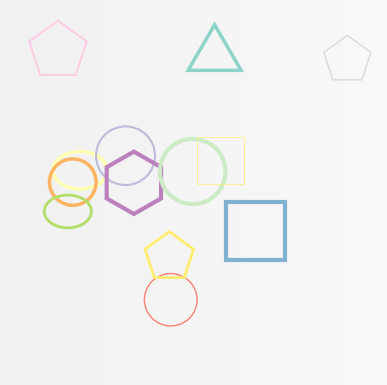[{"shape": "triangle", "thickness": 2.5, "radius": 0.39, "center": [0.554, 0.857]}, {"shape": "oval", "thickness": 2.5, "radius": 0.35, "center": [0.207, 0.558]}, {"shape": "circle", "thickness": 1.5, "radius": 0.38, "center": [0.324, 0.596]}, {"shape": "circle", "thickness": 1, "radius": 0.34, "center": [0.441, 0.221]}, {"shape": "square", "thickness": 3, "radius": 0.38, "center": [0.659, 0.4]}, {"shape": "circle", "thickness": 2.5, "radius": 0.3, "center": [0.188, 0.527]}, {"shape": "oval", "thickness": 2, "radius": 0.3, "center": [0.175, 0.451]}, {"shape": "pentagon", "thickness": 1.5, "radius": 0.39, "center": [0.15, 0.868]}, {"shape": "pentagon", "thickness": 1, "radius": 0.32, "center": [0.896, 0.844]}, {"shape": "hexagon", "thickness": 3, "radius": 0.41, "center": [0.345, 0.525]}, {"shape": "circle", "thickness": 3, "radius": 0.42, "center": [0.497, 0.555]}, {"shape": "square", "thickness": 0.5, "radius": 0.3, "center": [0.568, 0.583]}, {"shape": "pentagon", "thickness": 2, "radius": 0.33, "center": [0.437, 0.332]}]